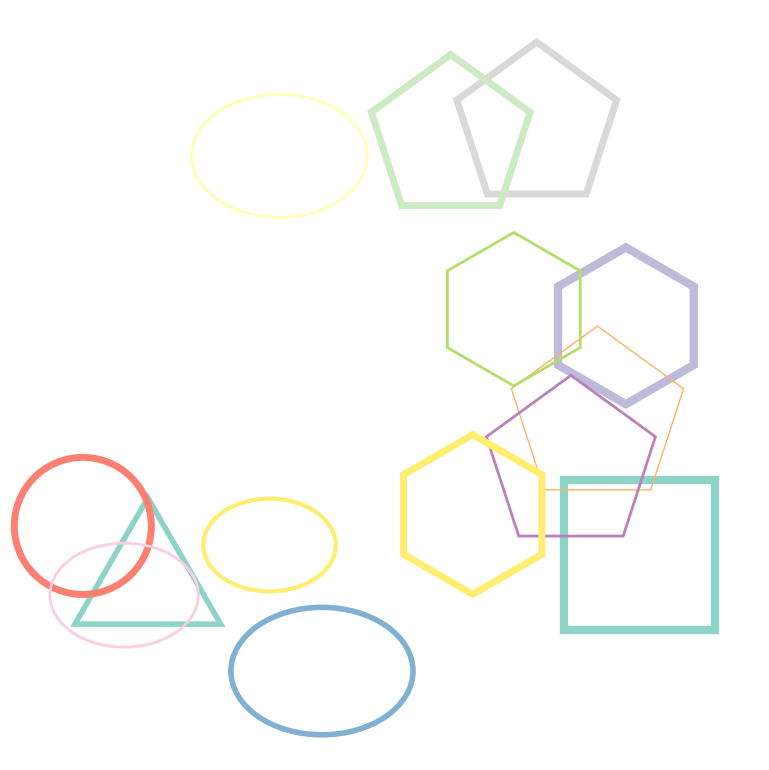[{"shape": "square", "thickness": 3, "radius": 0.49, "center": [0.83, 0.279]}, {"shape": "triangle", "thickness": 2, "radius": 0.55, "center": [0.192, 0.244]}, {"shape": "oval", "thickness": 1, "radius": 0.57, "center": [0.363, 0.798]}, {"shape": "hexagon", "thickness": 3, "radius": 0.51, "center": [0.813, 0.577]}, {"shape": "circle", "thickness": 2.5, "radius": 0.45, "center": [0.108, 0.317]}, {"shape": "oval", "thickness": 2, "radius": 0.59, "center": [0.418, 0.128]}, {"shape": "pentagon", "thickness": 0.5, "radius": 0.59, "center": [0.776, 0.459]}, {"shape": "hexagon", "thickness": 1, "radius": 0.5, "center": [0.667, 0.598]}, {"shape": "oval", "thickness": 1, "radius": 0.48, "center": [0.161, 0.227]}, {"shape": "pentagon", "thickness": 2.5, "radius": 0.55, "center": [0.697, 0.836]}, {"shape": "pentagon", "thickness": 1, "radius": 0.58, "center": [0.742, 0.397]}, {"shape": "pentagon", "thickness": 2.5, "radius": 0.54, "center": [0.585, 0.821]}, {"shape": "hexagon", "thickness": 2.5, "radius": 0.52, "center": [0.614, 0.332]}, {"shape": "oval", "thickness": 1.5, "radius": 0.43, "center": [0.35, 0.292]}]